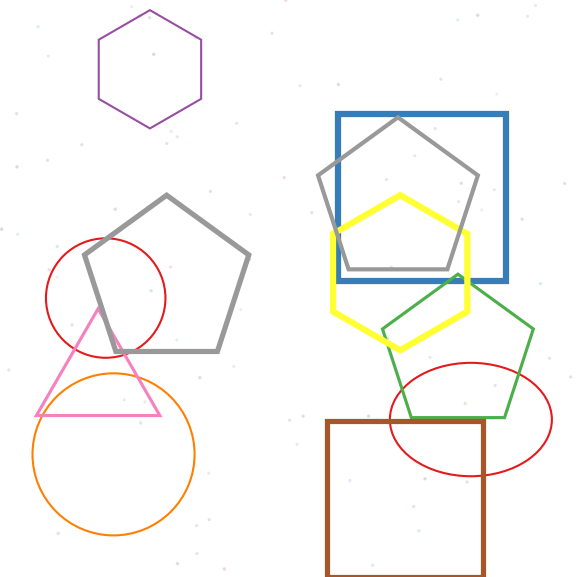[{"shape": "circle", "thickness": 1, "radius": 0.52, "center": [0.183, 0.483]}, {"shape": "oval", "thickness": 1, "radius": 0.7, "center": [0.815, 0.273]}, {"shape": "square", "thickness": 3, "radius": 0.72, "center": [0.731, 0.658]}, {"shape": "pentagon", "thickness": 1.5, "radius": 0.69, "center": [0.793, 0.387]}, {"shape": "hexagon", "thickness": 1, "radius": 0.51, "center": [0.26, 0.879]}, {"shape": "circle", "thickness": 1, "radius": 0.7, "center": [0.197, 0.212]}, {"shape": "hexagon", "thickness": 3, "radius": 0.67, "center": [0.693, 0.527]}, {"shape": "square", "thickness": 2.5, "radius": 0.67, "center": [0.701, 0.135]}, {"shape": "triangle", "thickness": 1.5, "radius": 0.62, "center": [0.17, 0.341]}, {"shape": "pentagon", "thickness": 2.5, "radius": 0.75, "center": [0.289, 0.512]}, {"shape": "pentagon", "thickness": 2, "radius": 0.73, "center": [0.689, 0.65]}]